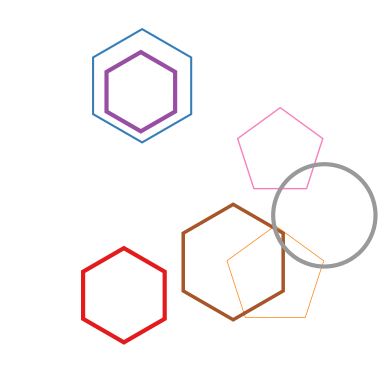[{"shape": "hexagon", "thickness": 3, "radius": 0.61, "center": [0.322, 0.233]}, {"shape": "hexagon", "thickness": 1.5, "radius": 0.74, "center": [0.369, 0.777]}, {"shape": "hexagon", "thickness": 3, "radius": 0.51, "center": [0.366, 0.762]}, {"shape": "pentagon", "thickness": 0.5, "radius": 0.66, "center": [0.715, 0.282]}, {"shape": "hexagon", "thickness": 2.5, "radius": 0.75, "center": [0.606, 0.319]}, {"shape": "pentagon", "thickness": 1, "radius": 0.58, "center": [0.728, 0.604]}, {"shape": "circle", "thickness": 3, "radius": 0.66, "center": [0.842, 0.441]}]